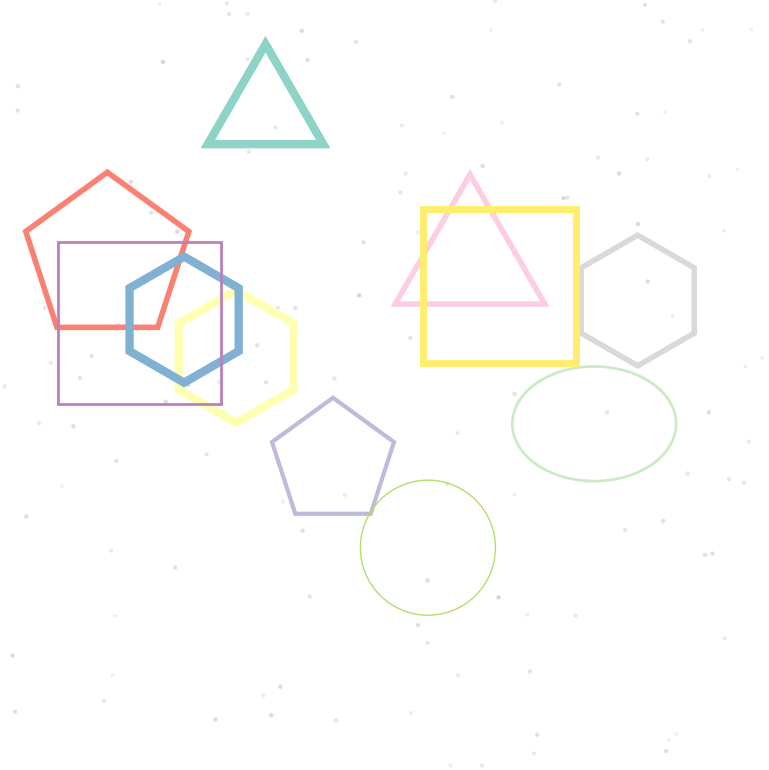[{"shape": "triangle", "thickness": 3, "radius": 0.43, "center": [0.345, 0.856]}, {"shape": "hexagon", "thickness": 3, "radius": 0.43, "center": [0.307, 0.537]}, {"shape": "pentagon", "thickness": 1.5, "radius": 0.42, "center": [0.432, 0.4]}, {"shape": "pentagon", "thickness": 2, "radius": 0.56, "center": [0.139, 0.665]}, {"shape": "hexagon", "thickness": 3, "radius": 0.41, "center": [0.239, 0.585]}, {"shape": "circle", "thickness": 0.5, "radius": 0.44, "center": [0.556, 0.289]}, {"shape": "triangle", "thickness": 2, "radius": 0.56, "center": [0.61, 0.661]}, {"shape": "hexagon", "thickness": 2, "radius": 0.42, "center": [0.828, 0.61]}, {"shape": "square", "thickness": 1, "radius": 0.53, "center": [0.181, 0.58]}, {"shape": "oval", "thickness": 1, "radius": 0.53, "center": [0.772, 0.45]}, {"shape": "square", "thickness": 2.5, "radius": 0.5, "center": [0.649, 0.629]}]